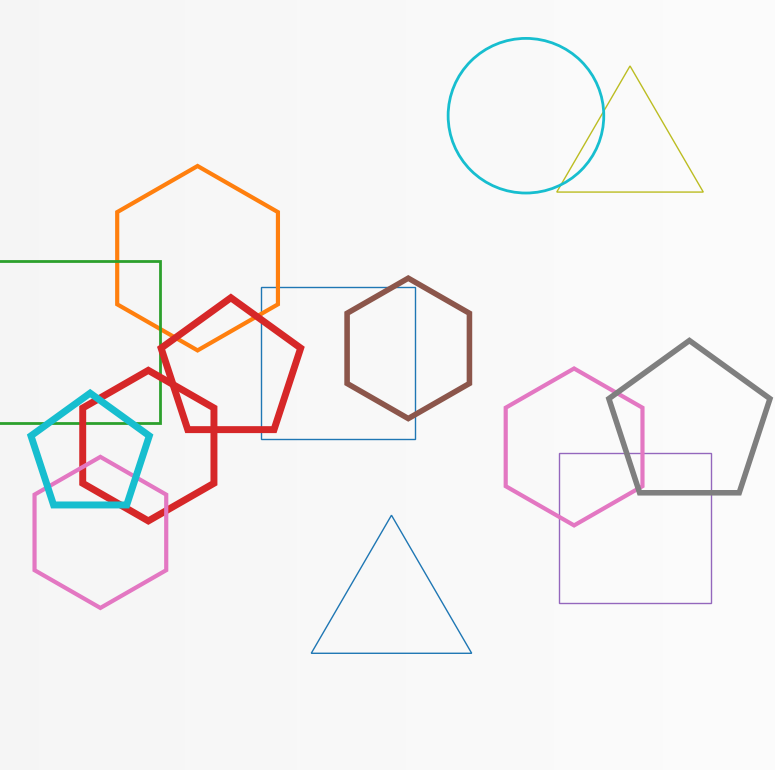[{"shape": "square", "thickness": 0.5, "radius": 0.49, "center": [0.436, 0.528]}, {"shape": "triangle", "thickness": 0.5, "radius": 0.6, "center": [0.505, 0.211]}, {"shape": "hexagon", "thickness": 1.5, "radius": 0.6, "center": [0.255, 0.665]}, {"shape": "square", "thickness": 1, "radius": 0.52, "center": [0.101, 0.556]}, {"shape": "pentagon", "thickness": 2.5, "radius": 0.47, "center": [0.298, 0.519]}, {"shape": "hexagon", "thickness": 2.5, "radius": 0.49, "center": [0.191, 0.421]}, {"shape": "square", "thickness": 0.5, "radius": 0.49, "center": [0.819, 0.314]}, {"shape": "hexagon", "thickness": 2, "radius": 0.46, "center": [0.527, 0.548]}, {"shape": "hexagon", "thickness": 1.5, "radius": 0.49, "center": [0.13, 0.309]}, {"shape": "hexagon", "thickness": 1.5, "radius": 0.51, "center": [0.741, 0.42]}, {"shape": "pentagon", "thickness": 2, "radius": 0.55, "center": [0.89, 0.448]}, {"shape": "triangle", "thickness": 0.5, "radius": 0.55, "center": [0.813, 0.805]}, {"shape": "pentagon", "thickness": 2.5, "radius": 0.4, "center": [0.116, 0.409]}, {"shape": "circle", "thickness": 1, "radius": 0.5, "center": [0.679, 0.85]}]